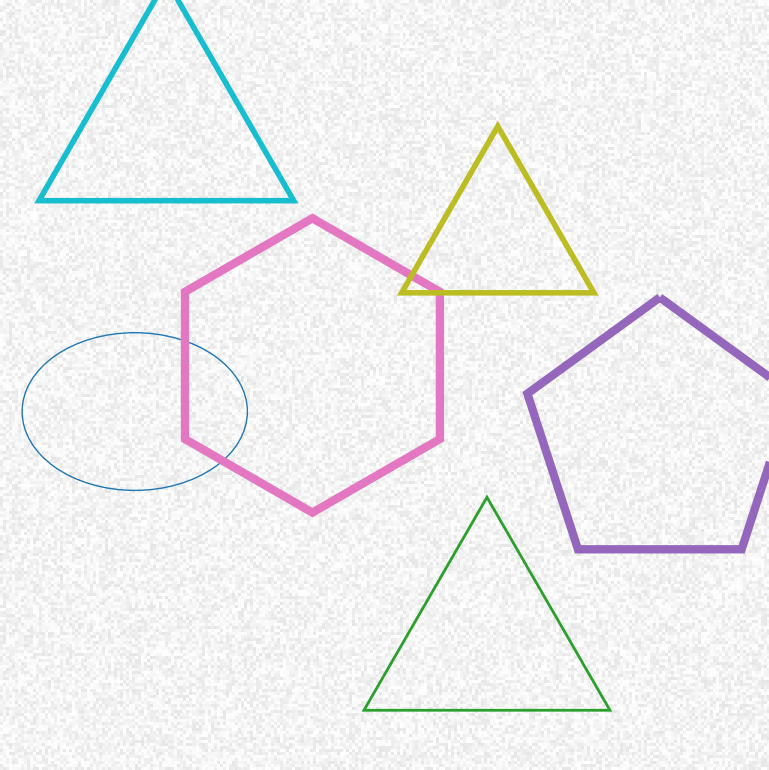[{"shape": "oval", "thickness": 0.5, "radius": 0.73, "center": [0.175, 0.466]}, {"shape": "triangle", "thickness": 1, "radius": 0.92, "center": [0.632, 0.17]}, {"shape": "pentagon", "thickness": 3, "radius": 0.9, "center": [0.857, 0.433]}, {"shape": "hexagon", "thickness": 3, "radius": 0.96, "center": [0.406, 0.525]}, {"shape": "triangle", "thickness": 2, "radius": 0.72, "center": [0.646, 0.692]}, {"shape": "triangle", "thickness": 2, "radius": 0.95, "center": [0.216, 0.835]}]